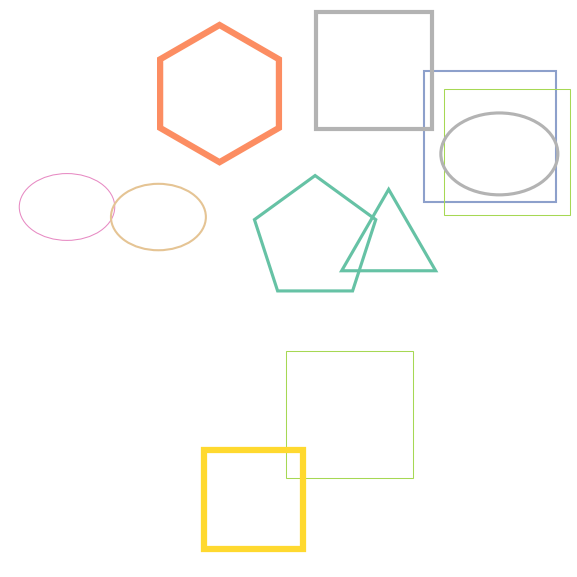[{"shape": "pentagon", "thickness": 1.5, "radius": 0.55, "center": [0.546, 0.585]}, {"shape": "triangle", "thickness": 1.5, "radius": 0.47, "center": [0.673, 0.577]}, {"shape": "hexagon", "thickness": 3, "radius": 0.59, "center": [0.38, 0.837]}, {"shape": "square", "thickness": 1, "radius": 0.57, "center": [0.849, 0.763]}, {"shape": "oval", "thickness": 0.5, "radius": 0.41, "center": [0.116, 0.641]}, {"shape": "square", "thickness": 0.5, "radius": 0.55, "center": [0.878, 0.737]}, {"shape": "square", "thickness": 0.5, "radius": 0.55, "center": [0.605, 0.281]}, {"shape": "square", "thickness": 3, "radius": 0.43, "center": [0.439, 0.135]}, {"shape": "oval", "thickness": 1, "radius": 0.41, "center": [0.274, 0.623]}, {"shape": "square", "thickness": 2, "radius": 0.5, "center": [0.648, 0.877]}, {"shape": "oval", "thickness": 1.5, "radius": 0.51, "center": [0.865, 0.733]}]